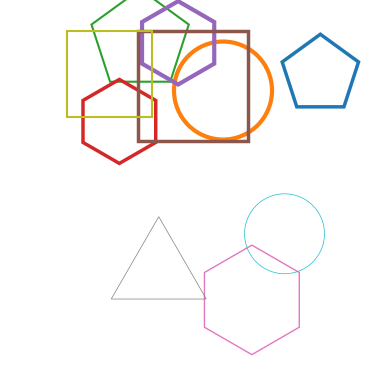[{"shape": "pentagon", "thickness": 2.5, "radius": 0.52, "center": [0.832, 0.807]}, {"shape": "circle", "thickness": 3, "radius": 0.64, "center": [0.579, 0.765]}, {"shape": "pentagon", "thickness": 1.5, "radius": 0.66, "center": [0.364, 0.895]}, {"shape": "hexagon", "thickness": 2.5, "radius": 0.55, "center": [0.31, 0.685]}, {"shape": "hexagon", "thickness": 3, "radius": 0.54, "center": [0.463, 0.889]}, {"shape": "square", "thickness": 2.5, "radius": 0.72, "center": [0.5, 0.777]}, {"shape": "hexagon", "thickness": 1, "radius": 0.71, "center": [0.654, 0.221]}, {"shape": "triangle", "thickness": 0.5, "radius": 0.71, "center": [0.412, 0.295]}, {"shape": "square", "thickness": 1.5, "radius": 0.56, "center": [0.284, 0.807]}, {"shape": "circle", "thickness": 0.5, "radius": 0.52, "center": [0.739, 0.393]}]